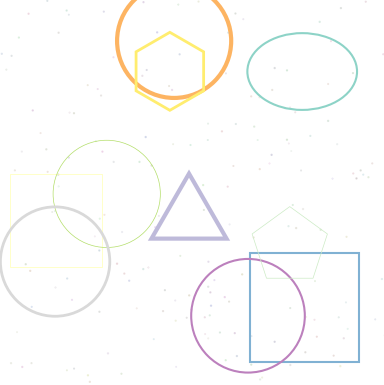[{"shape": "oval", "thickness": 1.5, "radius": 0.71, "center": [0.785, 0.814]}, {"shape": "square", "thickness": 0.5, "radius": 0.6, "center": [0.146, 0.428]}, {"shape": "triangle", "thickness": 3, "radius": 0.56, "center": [0.491, 0.437]}, {"shape": "square", "thickness": 1.5, "radius": 0.71, "center": [0.791, 0.201]}, {"shape": "circle", "thickness": 3, "radius": 0.74, "center": [0.452, 0.894]}, {"shape": "circle", "thickness": 0.5, "radius": 0.7, "center": [0.277, 0.496]}, {"shape": "circle", "thickness": 2, "radius": 0.71, "center": [0.143, 0.321]}, {"shape": "circle", "thickness": 1.5, "radius": 0.74, "center": [0.644, 0.18]}, {"shape": "pentagon", "thickness": 0.5, "radius": 0.51, "center": [0.753, 0.361]}, {"shape": "hexagon", "thickness": 2, "radius": 0.51, "center": [0.441, 0.815]}]